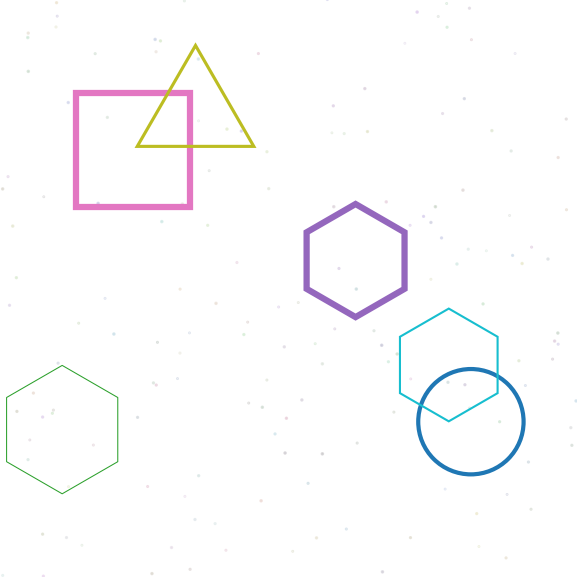[{"shape": "circle", "thickness": 2, "radius": 0.46, "center": [0.815, 0.269]}, {"shape": "hexagon", "thickness": 0.5, "radius": 0.56, "center": [0.108, 0.255]}, {"shape": "hexagon", "thickness": 3, "radius": 0.49, "center": [0.616, 0.548]}, {"shape": "square", "thickness": 3, "radius": 0.5, "center": [0.231, 0.739]}, {"shape": "triangle", "thickness": 1.5, "radius": 0.58, "center": [0.339, 0.804]}, {"shape": "hexagon", "thickness": 1, "radius": 0.49, "center": [0.777, 0.367]}]